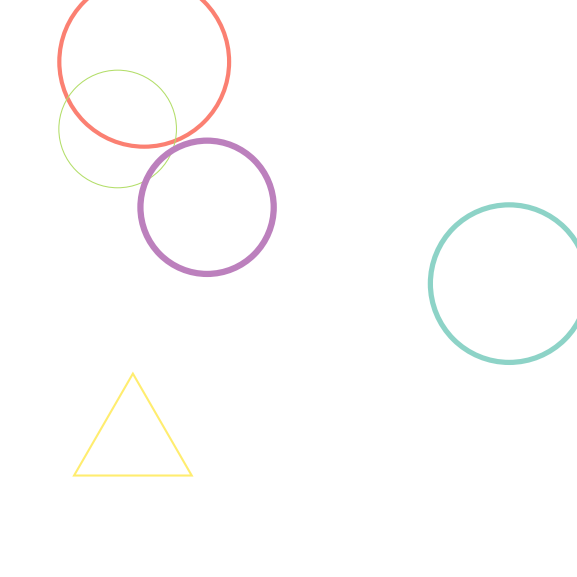[{"shape": "circle", "thickness": 2.5, "radius": 0.68, "center": [0.882, 0.508]}, {"shape": "circle", "thickness": 2, "radius": 0.74, "center": [0.25, 0.892]}, {"shape": "circle", "thickness": 0.5, "radius": 0.51, "center": [0.204, 0.776]}, {"shape": "circle", "thickness": 3, "radius": 0.58, "center": [0.359, 0.64]}, {"shape": "triangle", "thickness": 1, "radius": 0.59, "center": [0.23, 0.235]}]